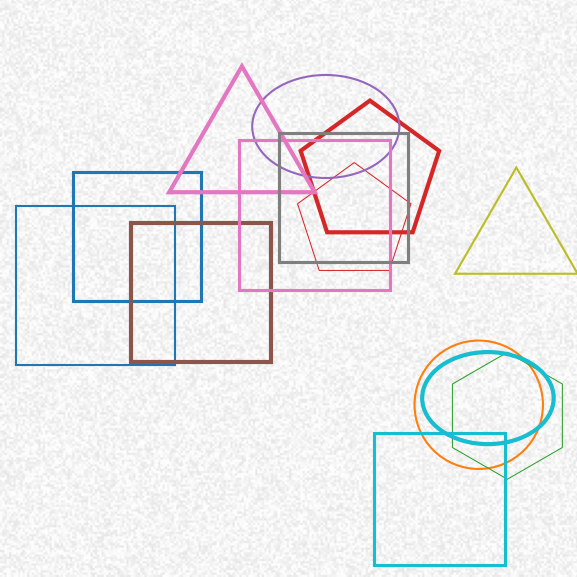[{"shape": "square", "thickness": 1.5, "radius": 0.56, "center": [0.238, 0.589]}, {"shape": "square", "thickness": 1, "radius": 0.69, "center": [0.166, 0.505]}, {"shape": "circle", "thickness": 1, "radius": 0.56, "center": [0.829, 0.298]}, {"shape": "hexagon", "thickness": 0.5, "radius": 0.55, "center": [0.879, 0.279]}, {"shape": "pentagon", "thickness": 2, "radius": 0.63, "center": [0.641, 0.699]}, {"shape": "pentagon", "thickness": 0.5, "radius": 0.52, "center": [0.613, 0.614]}, {"shape": "oval", "thickness": 1, "radius": 0.64, "center": [0.564, 0.78]}, {"shape": "square", "thickness": 2, "radius": 0.6, "center": [0.348, 0.493]}, {"shape": "square", "thickness": 1.5, "radius": 0.65, "center": [0.545, 0.627]}, {"shape": "triangle", "thickness": 2, "radius": 0.73, "center": [0.419, 0.739]}, {"shape": "square", "thickness": 1.5, "radius": 0.56, "center": [0.595, 0.657]}, {"shape": "triangle", "thickness": 1, "radius": 0.61, "center": [0.894, 0.586]}, {"shape": "square", "thickness": 1.5, "radius": 0.57, "center": [0.761, 0.135]}, {"shape": "oval", "thickness": 2, "radius": 0.57, "center": [0.845, 0.31]}]